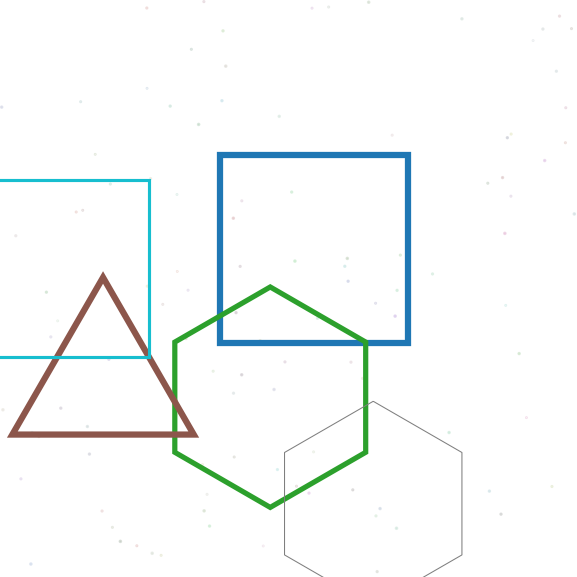[{"shape": "square", "thickness": 3, "radius": 0.81, "center": [0.543, 0.568]}, {"shape": "hexagon", "thickness": 2.5, "radius": 0.95, "center": [0.468, 0.311]}, {"shape": "triangle", "thickness": 3, "radius": 0.91, "center": [0.178, 0.337]}, {"shape": "hexagon", "thickness": 0.5, "radius": 0.89, "center": [0.646, 0.127]}, {"shape": "square", "thickness": 1.5, "radius": 0.77, "center": [0.105, 0.535]}]